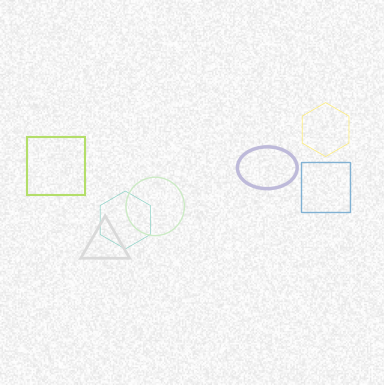[{"shape": "hexagon", "thickness": 0.5, "radius": 0.38, "center": [0.325, 0.429]}, {"shape": "oval", "thickness": 2.5, "radius": 0.39, "center": [0.694, 0.564]}, {"shape": "square", "thickness": 1, "radius": 0.32, "center": [0.846, 0.514]}, {"shape": "square", "thickness": 1.5, "radius": 0.37, "center": [0.145, 0.568]}, {"shape": "triangle", "thickness": 2, "radius": 0.37, "center": [0.273, 0.366]}, {"shape": "circle", "thickness": 1, "radius": 0.38, "center": [0.403, 0.464]}, {"shape": "hexagon", "thickness": 0.5, "radius": 0.35, "center": [0.846, 0.663]}]